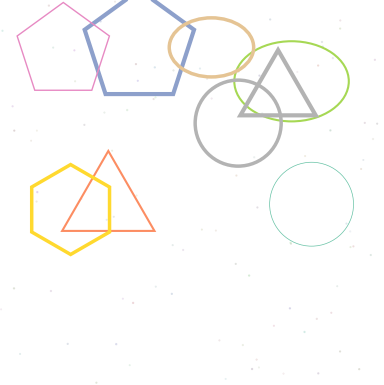[{"shape": "circle", "thickness": 0.5, "radius": 0.54, "center": [0.809, 0.47]}, {"shape": "triangle", "thickness": 1.5, "radius": 0.69, "center": [0.281, 0.469]}, {"shape": "pentagon", "thickness": 3, "radius": 0.75, "center": [0.362, 0.877]}, {"shape": "pentagon", "thickness": 1, "radius": 0.63, "center": [0.164, 0.868]}, {"shape": "oval", "thickness": 1.5, "radius": 0.74, "center": [0.757, 0.789]}, {"shape": "hexagon", "thickness": 2.5, "radius": 0.58, "center": [0.183, 0.456]}, {"shape": "oval", "thickness": 2.5, "radius": 0.55, "center": [0.549, 0.877]}, {"shape": "triangle", "thickness": 3, "radius": 0.56, "center": [0.722, 0.757]}, {"shape": "circle", "thickness": 2.5, "radius": 0.56, "center": [0.619, 0.68]}]